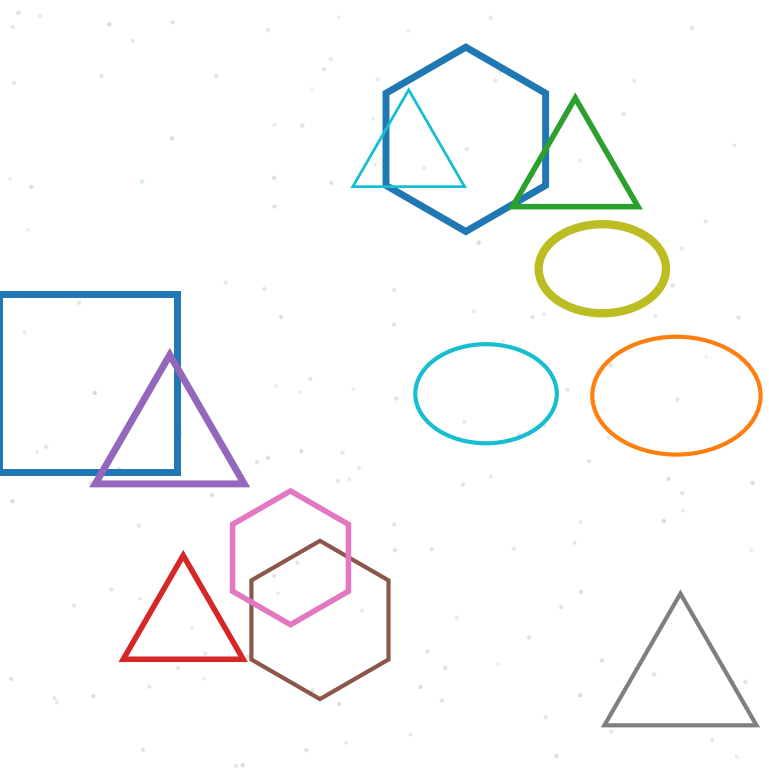[{"shape": "square", "thickness": 2.5, "radius": 0.58, "center": [0.114, 0.502]}, {"shape": "hexagon", "thickness": 2.5, "radius": 0.6, "center": [0.605, 0.819]}, {"shape": "oval", "thickness": 1.5, "radius": 0.55, "center": [0.878, 0.486]}, {"shape": "triangle", "thickness": 2, "radius": 0.47, "center": [0.747, 0.779]}, {"shape": "triangle", "thickness": 2, "radius": 0.45, "center": [0.238, 0.189]}, {"shape": "triangle", "thickness": 2.5, "radius": 0.56, "center": [0.22, 0.427]}, {"shape": "hexagon", "thickness": 1.5, "radius": 0.51, "center": [0.416, 0.195]}, {"shape": "hexagon", "thickness": 2, "radius": 0.43, "center": [0.377, 0.276]}, {"shape": "triangle", "thickness": 1.5, "radius": 0.57, "center": [0.884, 0.115]}, {"shape": "oval", "thickness": 3, "radius": 0.41, "center": [0.782, 0.651]}, {"shape": "oval", "thickness": 1.5, "radius": 0.46, "center": [0.631, 0.489]}, {"shape": "triangle", "thickness": 1, "radius": 0.42, "center": [0.531, 0.799]}]